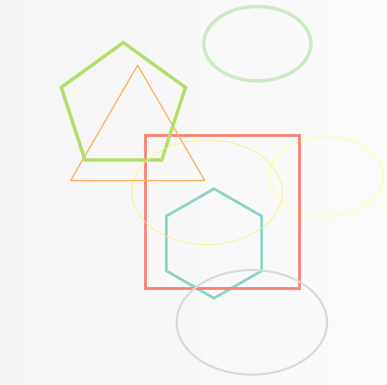[{"shape": "hexagon", "thickness": 2, "radius": 0.71, "center": [0.552, 0.368]}, {"shape": "oval", "thickness": 1, "radius": 0.74, "center": [0.842, 0.541]}, {"shape": "square", "thickness": 2, "radius": 1.0, "center": [0.573, 0.45]}, {"shape": "triangle", "thickness": 1, "radius": 1.0, "center": [0.355, 0.631]}, {"shape": "pentagon", "thickness": 2.5, "radius": 0.84, "center": [0.318, 0.721]}, {"shape": "oval", "thickness": 1.5, "radius": 0.97, "center": [0.65, 0.163]}, {"shape": "oval", "thickness": 2.5, "radius": 0.69, "center": [0.664, 0.887]}, {"shape": "oval", "thickness": 0.5, "radius": 0.97, "center": [0.534, 0.501]}]